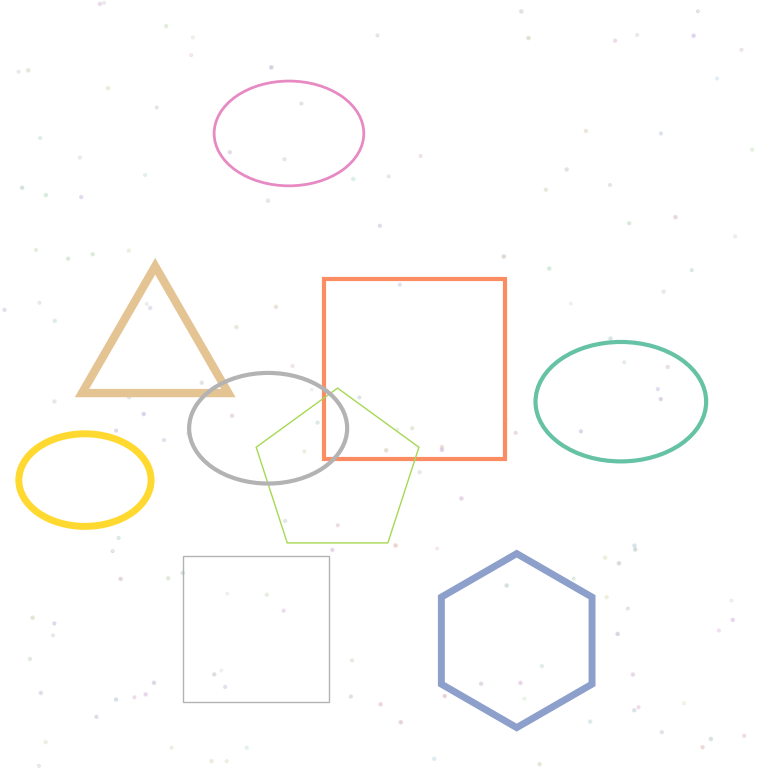[{"shape": "oval", "thickness": 1.5, "radius": 0.55, "center": [0.806, 0.478]}, {"shape": "square", "thickness": 1.5, "radius": 0.59, "center": [0.538, 0.521]}, {"shape": "hexagon", "thickness": 2.5, "radius": 0.56, "center": [0.671, 0.168]}, {"shape": "oval", "thickness": 1, "radius": 0.49, "center": [0.375, 0.827]}, {"shape": "pentagon", "thickness": 0.5, "radius": 0.56, "center": [0.438, 0.385]}, {"shape": "oval", "thickness": 2.5, "radius": 0.43, "center": [0.11, 0.377]}, {"shape": "triangle", "thickness": 3, "radius": 0.55, "center": [0.202, 0.544]}, {"shape": "oval", "thickness": 1.5, "radius": 0.51, "center": [0.348, 0.444]}, {"shape": "square", "thickness": 0.5, "radius": 0.48, "center": [0.332, 0.183]}]